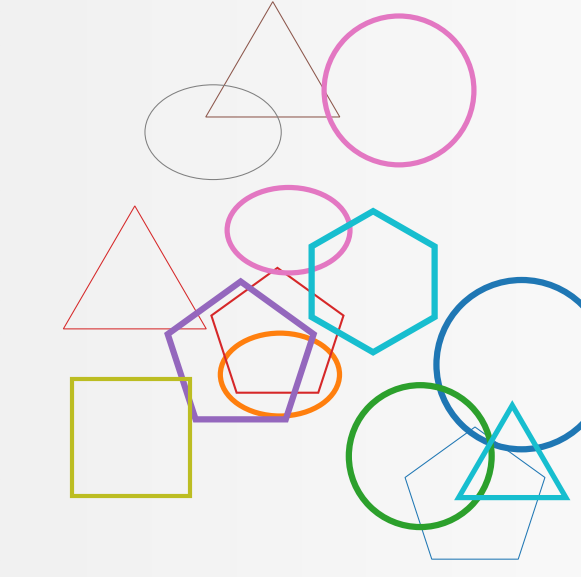[{"shape": "circle", "thickness": 3, "radius": 0.73, "center": [0.897, 0.368]}, {"shape": "pentagon", "thickness": 0.5, "radius": 0.63, "center": [0.817, 0.133]}, {"shape": "oval", "thickness": 2.5, "radius": 0.51, "center": [0.482, 0.351]}, {"shape": "circle", "thickness": 3, "radius": 0.61, "center": [0.723, 0.209]}, {"shape": "triangle", "thickness": 0.5, "radius": 0.71, "center": [0.232, 0.501]}, {"shape": "pentagon", "thickness": 1, "radius": 0.6, "center": [0.477, 0.416]}, {"shape": "pentagon", "thickness": 3, "radius": 0.66, "center": [0.414, 0.38]}, {"shape": "triangle", "thickness": 0.5, "radius": 0.67, "center": [0.469, 0.863]}, {"shape": "circle", "thickness": 2.5, "radius": 0.64, "center": [0.686, 0.843]}, {"shape": "oval", "thickness": 2.5, "radius": 0.53, "center": [0.496, 0.601]}, {"shape": "oval", "thickness": 0.5, "radius": 0.59, "center": [0.367, 0.77]}, {"shape": "square", "thickness": 2, "radius": 0.51, "center": [0.226, 0.241]}, {"shape": "hexagon", "thickness": 3, "radius": 0.61, "center": [0.642, 0.511]}, {"shape": "triangle", "thickness": 2.5, "radius": 0.53, "center": [0.881, 0.191]}]